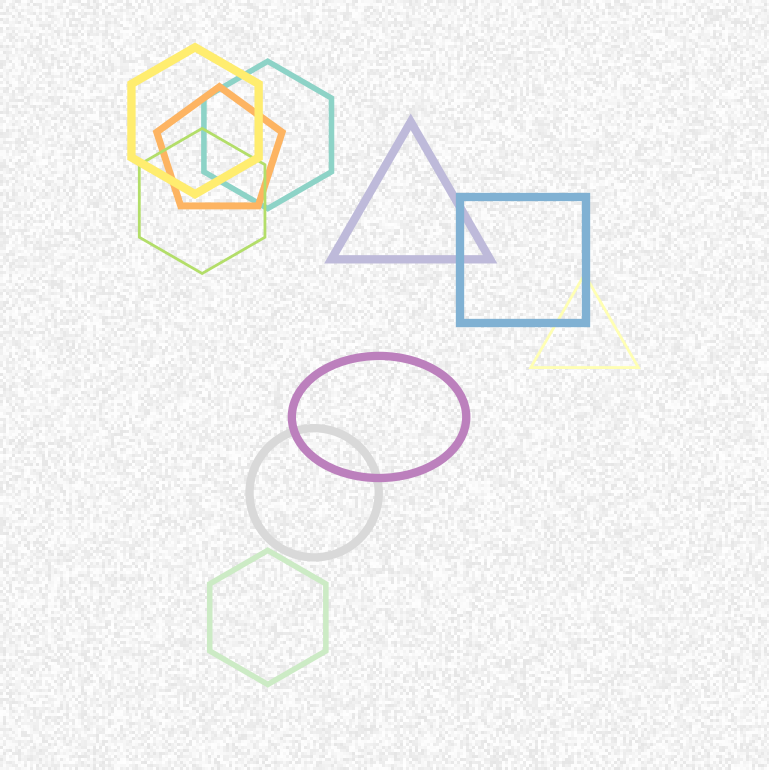[{"shape": "hexagon", "thickness": 2, "radius": 0.48, "center": [0.348, 0.825]}, {"shape": "triangle", "thickness": 1, "radius": 0.4, "center": [0.759, 0.563]}, {"shape": "triangle", "thickness": 3, "radius": 0.6, "center": [0.533, 0.723]}, {"shape": "square", "thickness": 3, "radius": 0.41, "center": [0.679, 0.663]}, {"shape": "pentagon", "thickness": 2.5, "radius": 0.43, "center": [0.285, 0.802]}, {"shape": "hexagon", "thickness": 1, "radius": 0.47, "center": [0.262, 0.739]}, {"shape": "circle", "thickness": 3, "radius": 0.42, "center": [0.408, 0.36]}, {"shape": "oval", "thickness": 3, "radius": 0.57, "center": [0.492, 0.458]}, {"shape": "hexagon", "thickness": 2, "radius": 0.44, "center": [0.348, 0.198]}, {"shape": "hexagon", "thickness": 3, "radius": 0.48, "center": [0.253, 0.843]}]